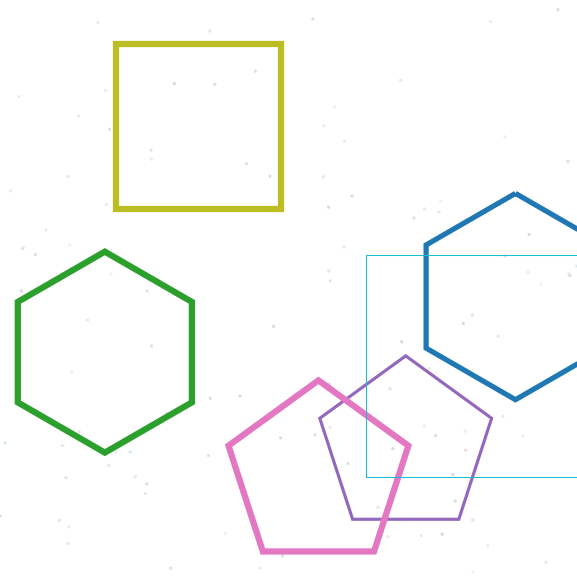[{"shape": "hexagon", "thickness": 2.5, "radius": 0.89, "center": [0.893, 0.486]}, {"shape": "hexagon", "thickness": 3, "radius": 0.87, "center": [0.182, 0.389]}, {"shape": "pentagon", "thickness": 1.5, "radius": 0.78, "center": [0.703, 0.227]}, {"shape": "pentagon", "thickness": 3, "radius": 0.82, "center": [0.551, 0.177]}, {"shape": "square", "thickness": 3, "radius": 0.71, "center": [0.344, 0.78]}, {"shape": "square", "thickness": 0.5, "radius": 0.96, "center": [0.826, 0.366]}]